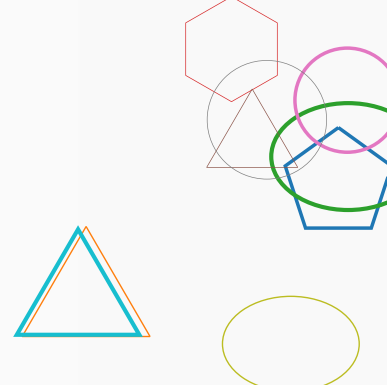[{"shape": "pentagon", "thickness": 2.5, "radius": 0.72, "center": [0.873, 0.524]}, {"shape": "triangle", "thickness": 1, "radius": 0.95, "center": [0.222, 0.221]}, {"shape": "oval", "thickness": 3, "radius": 0.99, "center": [0.898, 0.593]}, {"shape": "hexagon", "thickness": 0.5, "radius": 0.68, "center": [0.597, 0.872]}, {"shape": "triangle", "thickness": 0.5, "radius": 0.68, "center": [0.651, 0.633]}, {"shape": "circle", "thickness": 2.5, "radius": 0.68, "center": [0.896, 0.74]}, {"shape": "circle", "thickness": 0.5, "radius": 0.77, "center": [0.689, 0.689]}, {"shape": "oval", "thickness": 1, "radius": 0.88, "center": [0.751, 0.107]}, {"shape": "triangle", "thickness": 3, "radius": 0.91, "center": [0.201, 0.222]}]